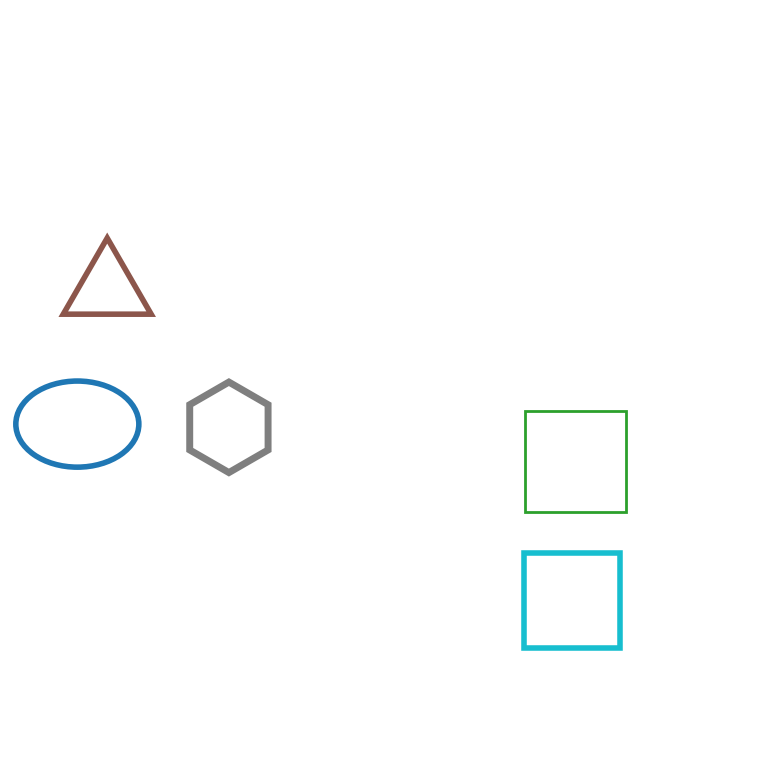[{"shape": "oval", "thickness": 2, "radius": 0.4, "center": [0.1, 0.449]}, {"shape": "square", "thickness": 1, "radius": 0.33, "center": [0.748, 0.401]}, {"shape": "triangle", "thickness": 2, "radius": 0.33, "center": [0.139, 0.625]}, {"shape": "hexagon", "thickness": 2.5, "radius": 0.29, "center": [0.297, 0.445]}, {"shape": "square", "thickness": 2, "radius": 0.31, "center": [0.743, 0.22]}]